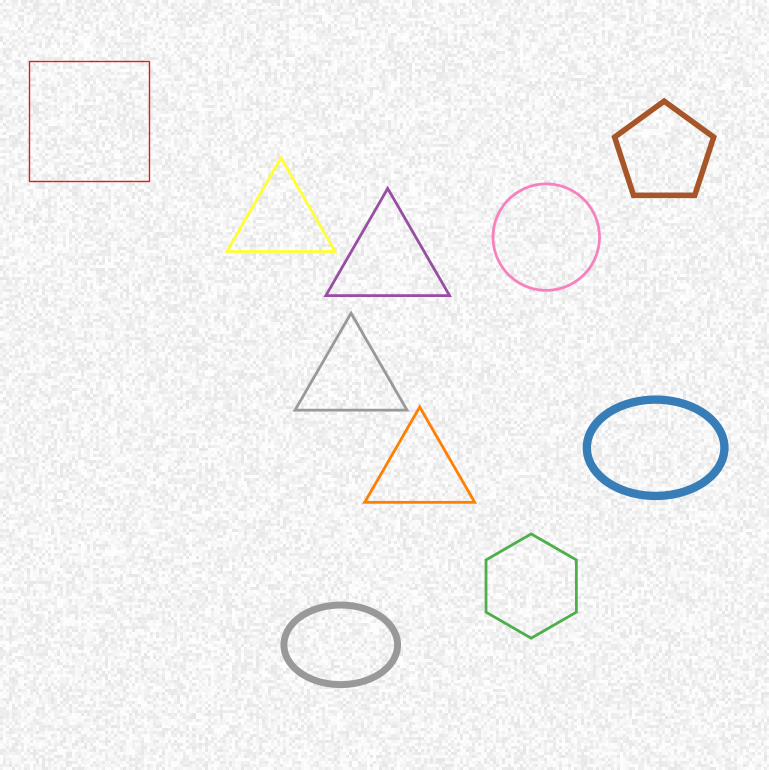[{"shape": "square", "thickness": 0.5, "radius": 0.39, "center": [0.115, 0.843]}, {"shape": "oval", "thickness": 3, "radius": 0.45, "center": [0.851, 0.418]}, {"shape": "hexagon", "thickness": 1, "radius": 0.34, "center": [0.69, 0.239]}, {"shape": "triangle", "thickness": 1, "radius": 0.46, "center": [0.504, 0.662]}, {"shape": "triangle", "thickness": 1, "radius": 0.41, "center": [0.545, 0.389]}, {"shape": "triangle", "thickness": 1, "radius": 0.41, "center": [0.365, 0.714]}, {"shape": "pentagon", "thickness": 2, "radius": 0.34, "center": [0.863, 0.801]}, {"shape": "circle", "thickness": 1, "radius": 0.35, "center": [0.709, 0.692]}, {"shape": "triangle", "thickness": 1, "radius": 0.42, "center": [0.456, 0.509]}, {"shape": "oval", "thickness": 2.5, "radius": 0.37, "center": [0.443, 0.163]}]